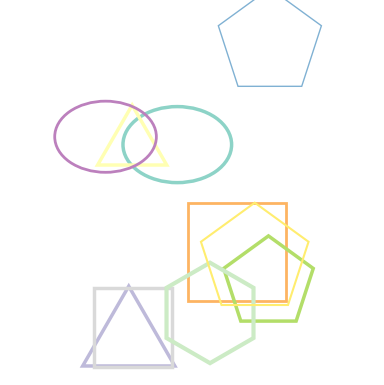[{"shape": "oval", "thickness": 2.5, "radius": 0.71, "center": [0.46, 0.624]}, {"shape": "triangle", "thickness": 2.5, "radius": 0.52, "center": [0.343, 0.623]}, {"shape": "triangle", "thickness": 2.5, "radius": 0.69, "center": [0.334, 0.118]}, {"shape": "pentagon", "thickness": 1, "radius": 0.7, "center": [0.701, 0.89]}, {"shape": "square", "thickness": 2, "radius": 0.63, "center": [0.616, 0.345]}, {"shape": "pentagon", "thickness": 2.5, "radius": 0.61, "center": [0.697, 0.265]}, {"shape": "square", "thickness": 2.5, "radius": 0.51, "center": [0.345, 0.149]}, {"shape": "oval", "thickness": 2, "radius": 0.66, "center": [0.274, 0.645]}, {"shape": "hexagon", "thickness": 3, "radius": 0.65, "center": [0.545, 0.187]}, {"shape": "pentagon", "thickness": 1.5, "radius": 0.73, "center": [0.662, 0.327]}]